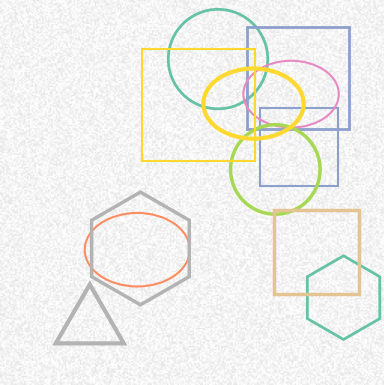[{"shape": "hexagon", "thickness": 2, "radius": 0.54, "center": [0.892, 0.227]}, {"shape": "circle", "thickness": 2, "radius": 0.65, "center": [0.566, 0.847]}, {"shape": "oval", "thickness": 1.5, "radius": 0.68, "center": [0.356, 0.351]}, {"shape": "square", "thickness": 2, "radius": 0.66, "center": [0.773, 0.797]}, {"shape": "square", "thickness": 1.5, "radius": 0.51, "center": [0.776, 0.618]}, {"shape": "oval", "thickness": 1.5, "radius": 0.62, "center": [0.756, 0.755]}, {"shape": "circle", "thickness": 2.5, "radius": 0.58, "center": [0.715, 0.56]}, {"shape": "oval", "thickness": 3, "radius": 0.65, "center": [0.659, 0.731]}, {"shape": "square", "thickness": 1.5, "radius": 0.73, "center": [0.515, 0.727]}, {"shape": "square", "thickness": 2.5, "radius": 0.55, "center": [0.822, 0.346]}, {"shape": "hexagon", "thickness": 2.5, "radius": 0.73, "center": [0.365, 0.355]}, {"shape": "triangle", "thickness": 3, "radius": 0.51, "center": [0.233, 0.159]}]